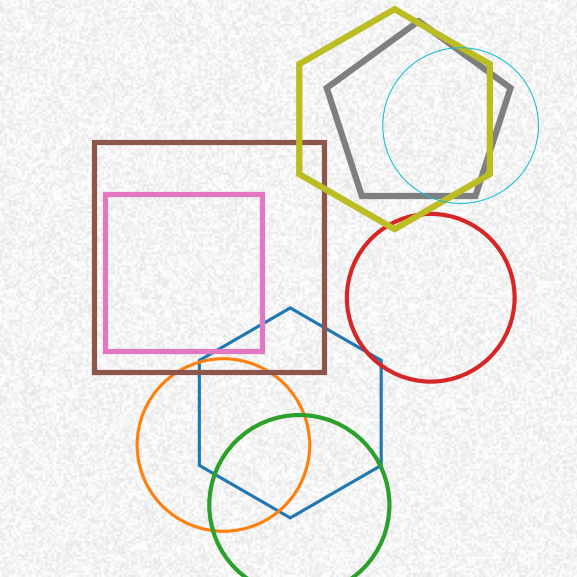[{"shape": "hexagon", "thickness": 1.5, "radius": 0.91, "center": [0.503, 0.284]}, {"shape": "circle", "thickness": 1.5, "radius": 0.75, "center": [0.387, 0.229]}, {"shape": "circle", "thickness": 2, "radius": 0.78, "center": [0.518, 0.125]}, {"shape": "circle", "thickness": 2, "radius": 0.73, "center": [0.746, 0.484]}, {"shape": "square", "thickness": 2.5, "radius": 1.0, "center": [0.362, 0.554]}, {"shape": "square", "thickness": 2.5, "radius": 0.68, "center": [0.318, 0.527]}, {"shape": "pentagon", "thickness": 3, "radius": 0.84, "center": [0.725, 0.795]}, {"shape": "hexagon", "thickness": 3, "radius": 0.95, "center": [0.683, 0.793]}, {"shape": "circle", "thickness": 0.5, "radius": 0.67, "center": [0.798, 0.782]}]